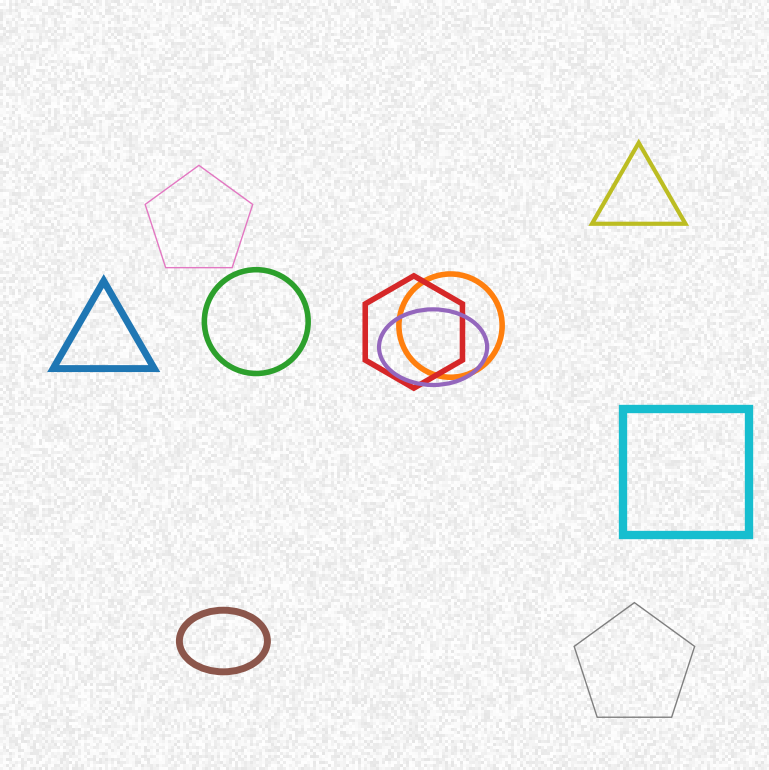[{"shape": "triangle", "thickness": 2.5, "radius": 0.38, "center": [0.135, 0.559]}, {"shape": "circle", "thickness": 2, "radius": 0.34, "center": [0.585, 0.577]}, {"shape": "circle", "thickness": 2, "radius": 0.34, "center": [0.333, 0.582]}, {"shape": "hexagon", "thickness": 2, "radius": 0.36, "center": [0.537, 0.569]}, {"shape": "oval", "thickness": 1.5, "radius": 0.35, "center": [0.562, 0.549]}, {"shape": "oval", "thickness": 2.5, "radius": 0.29, "center": [0.29, 0.168]}, {"shape": "pentagon", "thickness": 0.5, "radius": 0.37, "center": [0.258, 0.712]}, {"shape": "pentagon", "thickness": 0.5, "radius": 0.41, "center": [0.824, 0.135]}, {"shape": "triangle", "thickness": 1.5, "radius": 0.35, "center": [0.83, 0.744]}, {"shape": "square", "thickness": 3, "radius": 0.41, "center": [0.891, 0.387]}]